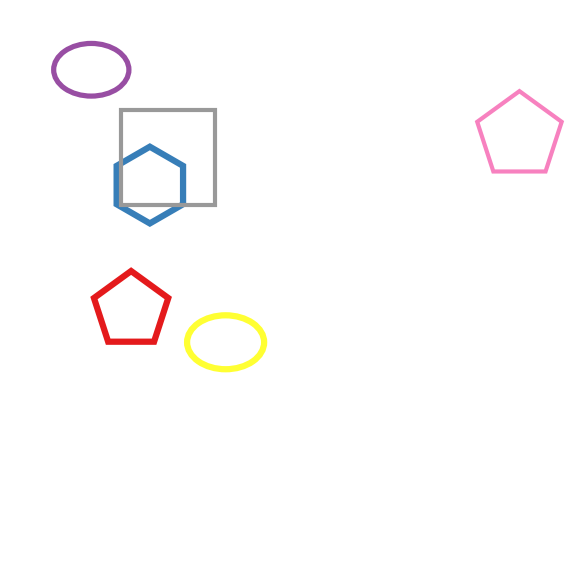[{"shape": "pentagon", "thickness": 3, "radius": 0.34, "center": [0.227, 0.462]}, {"shape": "hexagon", "thickness": 3, "radius": 0.33, "center": [0.259, 0.679]}, {"shape": "oval", "thickness": 2.5, "radius": 0.33, "center": [0.158, 0.878]}, {"shape": "oval", "thickness": 3, "radius": 0.33, "center": [0.391, 0.406]}, {"shape": "pentagon", "thickness": 2, "radius": 0.38, "center": [0.899, 0.764]}, {"shape": "square", "thickness": 2, "radius": 0.41, "center": [0.291, 0.727]}]